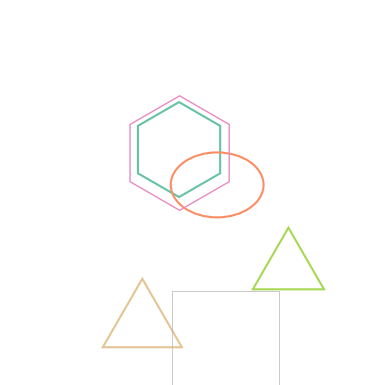[{"shape": "hexagon", "thickness": 1.5, "radius": 0.62, "center": [0.465, 0.611]}, {"shape": "oval", "thickness": 1.5, "radius": 0.6, "center": [0.564, 0.52]}, {"shape": "hexagon", "thickness": 1, "radius": 0.74, "center": [0.467, 0.602]}, {"shape": "triangle", "thickness": 1.5, "radius": 0.53, "center": [0.749, 0.302]}, {"shape": "triangle", "thickness": 1.5, "radius": 0.59, "center": [0.37, 0.157]}, {"shape": "square", "thickness": 0.5, "radius": 0.7, "center": [0.585, 0.104]}]